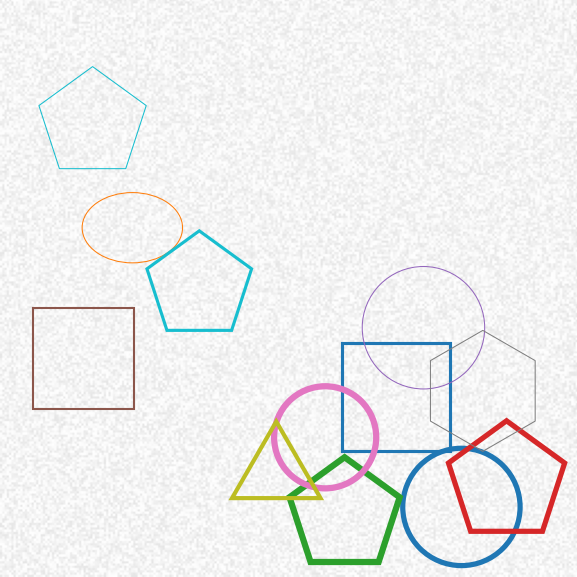[{"shape": "circle", "thickness": 2.5, "radius": 0.51, "center": [0.799, 0.121]}, {"shape": "square", "thickness": 1.5, "radius": 0.47, "center": [0.685, 0.311]}, {"shape": "oval", "thickness": 0.5, "radius": 0.43, "center": [0.229, 0.605]}, {"shape": "pentagon", "thickness": 3, "radius": 0.5, "center": [0.597, 0.107]}, {"shape": "pentagon", "thickness": 2.5, "radius": 0.53, "center": [0.877, 0.165]}, {"shape": "circle", "thickness": 0.5, "radius": 0.53, "center": [0.733, 0.432]}, {"shape": "square", "thickness": 1, "radius": 0.44, "center": [0.145, 0.378]}, {"shape": "circle", "thickness": 3, "radius": 0.44, "center": [0.563, 0.242]}, {"shape": "hexagon", "thickness": 0.5, "radius": 0.52, "center": [0.836, 0.322]}, {"shape": "triangle", "thickness": 2, "radius": 0.44, "center": [0.478, 0.181]}, {"shape": "pentagon", "thickness": 0.5, "radius": 0.49, "center": [0.16, 0.786]}, {"shape": "pentagon", "thickness": 1.5, "radius": 0.48, "center": [0.345, 0.504]}]